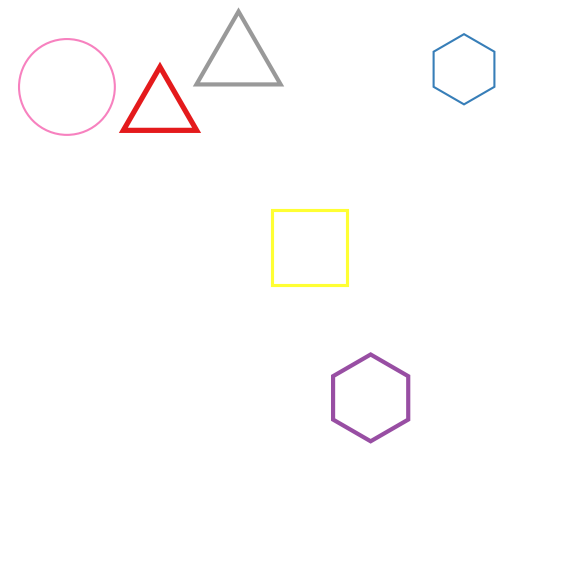[{"shape": "triangle", "thickness": 2.5, "radius": 0.37, "center": [0.277, 0.81]}, {"shape": "hexagon", "thickness": 1, "radius": 0.3, "center": [0.803, 0.879]}, {"shape": "hexagon", "thickness": 2, "radius": 0.38, "center": [0.642, 0.31]}, {"shape": "square", "thickness": 1.5, "radius": 0.32, "center": [0.535, 0.57]}, {"shape": "circle", "thickness": 1, "radius": 0.41, "center": [0.116, 0.849]}, {"shape": "triangle", "thickness": 2, "radius": 0.42, "center": [0.413, 0.895]}]